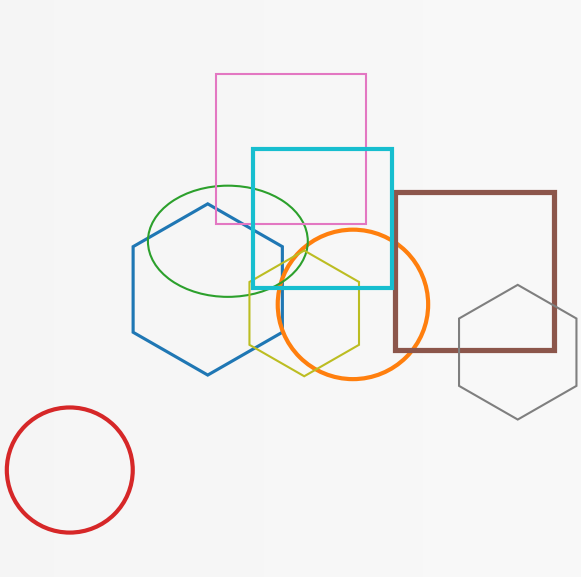[{"shape": "hexagon", "thickness": 1.5, "radius": 0.74, "center": [0.357, 0.498]}, {"shape": "circle", "thickness": 2, "radius": 0.65, "center": [0.607, 0.472]}, {"shape": "oval", "thickness": 1, "radius": 0.69, "center": [0.392, 0.581]}, {"shape": "circle", "thickness": 2, "radius": 0.54, "center": [0.12, 0.185]}, {"shape": "square", "thickness": 2.5, "radius": 0.68, "center": [0.816, 0.531]}, {"shape": "square", "thickness": 1, "radius": 0.65, "center": [0.5, 0.741]}, {"shape": "hexagon", "thickness": 1, "radius": 0.58, "center": [0.891, 0.389]}, {"shape": "hexagon", "thickness": 1, "radius": 0.54, "center": [0.523, 0.456]}, {"shape": "square", "thickness": 2, "radius": 0.6, "center": [0.555, 0.622]}]